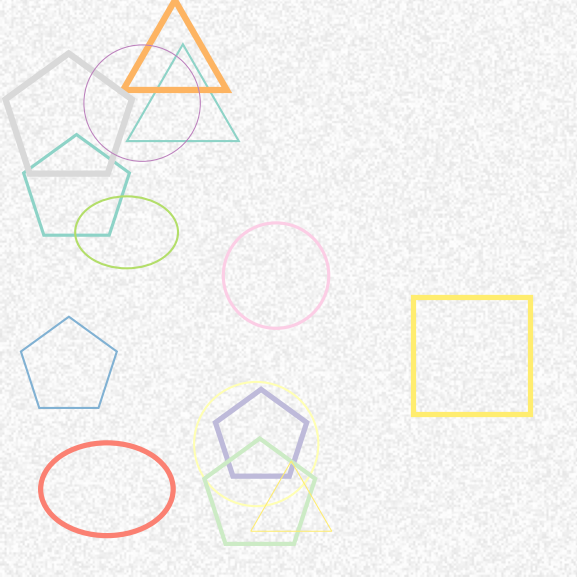[{"shape": "pentagon", "thickness": 1.5, "radius": 0.48, "center": [0.132, 0.67]}, {"shape": "triangle", "thickness": 1, "radius": 0.56, "center": [0.317, 0.811]}, {"shape": "circle", "thickness": 1, "radius": 0.54, "center": [0.444, 0.23]}, {"shape": "pentagon", "thickness": 2.5, "radius": 0.42, "center": [0.452, 0.242]}, {"shape": "oval", "thickness": 2.5, "radius": 0.57, "center": [0.185, 0.152]}, {"shape": "pentagon", "thickness": 1, "radius": 0.44, "center": [0.119, 0.363]}, {"shape": "triangle", "thickness": 3, "radius": 0.52, "center": [0.303, 0.895]}, {"shape": "oval", "thickness": 1, "radius": 0.45, "center": [0.219, 0.597]}, {"shape": "circle", "thickness": 1.5, "radius": 0.46, "center": [0.478, 0.522]}, {"shape": "pentagon", "thickness": 3, "radius": 0.58, "center": [0.119, 0.792]}, {"shape": "circle", "thickness": 0.5, "radius": 0.5, "center": [0.246, 0.821]}, {"shape": "pentagon", "thickness": 2, "radius": 0.5, "center": [0.45, 0.139]}, {"shape": "triangle", "thickness": 0.5, "radius": 0.4, "center": [0.504, 0.12]}, {"shape": "square", "thickness": 2.5, "radius": 0.5, "center": [0.816, 0.384]}]